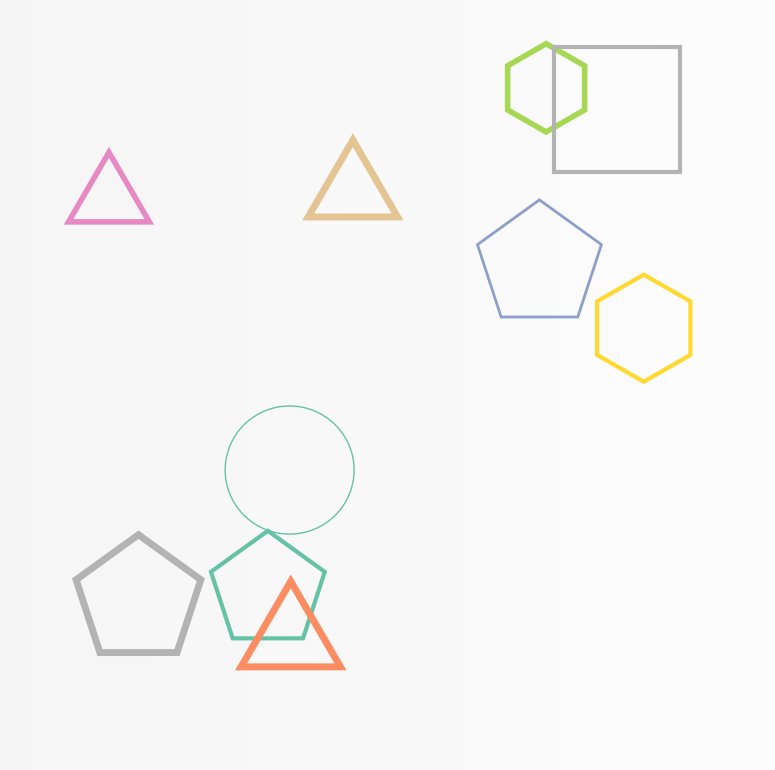[{"shape": "pentagon", "thickness": 1.5, "radius": 0.39, "center": [0.346, 0.233]}, {"shape": "circle", "thickness": 0.5, "radius": 0.42, "center": [0.374, 0.39]}, {"shape": "triangle", "thickness": 2.5, "radius": 0.37, "center": [0.375, 0.171]}, {"shape": "pentagon", "thickness": 1, "radius": 0.42, "center": [0.696, 0.656]}, {"shape": "triangle", "thickness": 2, "radius": 0.3, "center": [0.141, 0.742]}, {"shape": "hexagon", "thickness": 2, "radius": 0.29, "center": [0.705, 0.886]}, {"shape": "hexagon", "thickness": 1.5, "radius": 0.35, "center": [0.831, 0.574]}, {"shape": "triangle", "thickness": 2.5, "radius": 0.33, "center": [0.455, 0.752]}, {"shape": "square", "thickness": 1.5, "radius": 0.41, "center": [0.796, 0.858]}, {"shape": "pentagon", "thickness": 2.5, "radius": 0.42, "center": [0.179, 0.221]}]